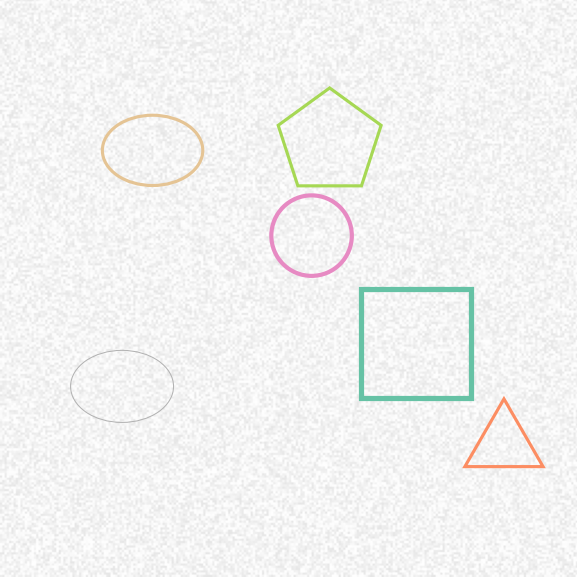[{"shape": "square", "thickness": 2.5, "radius": 0.47, "center": [0.72, 0.404]}, {"shape": "triangle", "thickness": 1.5, "radius": 0.39, "center": [0.873, 0.23]}, {"shape": "circle", "thickness": 2, "radius": 0.35, "center": [0.54, 0.591]}, {"shape": "pentagon", "thickness": 1.5, "radius": 0.47, "center": [0.571, 0.753]}, {"shape": "oval", "thickness": 1.5, "radius": 0.43, "center": [0.264, 0.739]}, {"shape": "oval", "thickness": 0.5, "radius": 0.45, "center": [0.211, 0.33]}]